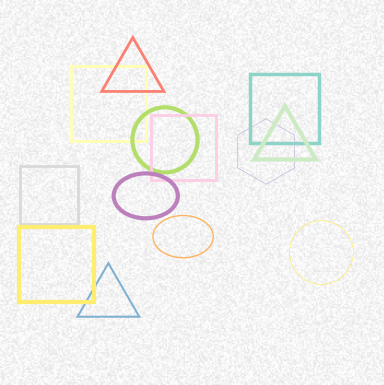[{"shape": "square", "thickness": 2.5, "radius": 0.45, "center": [0.74, 0.719]}, {"shape": "square", "thickness": 2, "radius": 0.49, "center": [0.283, 0.73]}, {"shape": "hexagon", "thickness": 0.5, "radius": 0.43, "center": [0.691, 0.606]}, {"shape": "triangle", "thickness": 2, "radius": 0.47, "center": [0.345, 0.809]}, {"shape": "triangle", "thickness": 1.5, "radius": 0.46, "center": [0.282, 0.224]}, {"shape": "oval", "thickness": 1, "radius": 0.39, "center": [0.476, 0.385]}, {"shape": "circle", "thickness": 3, "radius": 0.42, "center": [0.429, 0.637]}, {"shape": "square", "thickness": 2, "radius": 0.42, "center": [0.477, 0.617]}, {"shape": "square", "thickness": 2, "radius": 0.38, "center": [0.126, 0.493]}, {"shape": "oval", "thickness": 3, "radius": 0.42, "center": [0.379, 0.491]}, {"shape": "triangle", "thickness": 3, "radius": 0.46, "center": [0.74, 0.632]}, {"shape": "square", "thickness": 3, "radius": 0.49, "center": [0.146, 0.313]}, {"shape": "circle", "thickness": 0.5, "radius": 0.41, "center": [0.835, 0.344]}]